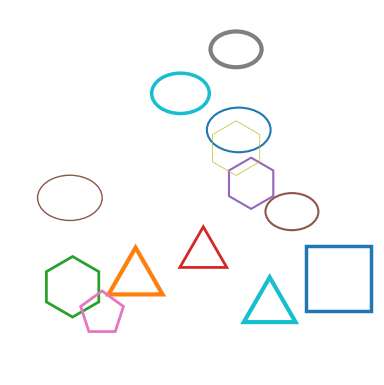[{"shape": "oval", "thickness": 1.5, "radius": 0.41, "center": [0.62, 0.663]}, {"shape": "square", "thickness": 2.5, "radius": 0.42, "center": [0.88, 0.276]}, {"shape": "triangle", "thickness": 3, "radius": 0.41, "center": [0.352, 0.276]}, {"shape": "hexagon", "thickness": 2, "radius": 0.39, "center": [0.189, 0.255]}, {"shape": "triangle", "thickness": 2, "radius": 0.35, "center": [0.528, 0.341]}, {"shape": "hexagon", "thickness": 1.5, "radius": 0.33, "center": [0.652, 0.524]}, {"shape": "oval", "thickness": 1.5, "radius": 0.34, "center": [0.758, 0.45]}, {"shape": "oval", "thickness": 1, "radius": 0.42, "center": [0.181, 0.486]}, {"shape": "pentagon", "thickness": 2, "radius": 0.29, "center": [0.265, 0.186]}, {"shape": "oval", "thickness": 3, "radius": 0.33, "center": [0.613, 0.872]}, {"shape": "hexagon", "thickness": 0.5, "radius": 0.35, "center": [0.613, 0.615]}, {"shape": "triangle", "thickness": 3, "radius": 0.39, "center": [0.7, 0.202]}, {"shape": "oval", "thickness": 2.5, "radius": 0.37, "center": [0.469, 0.758]}]